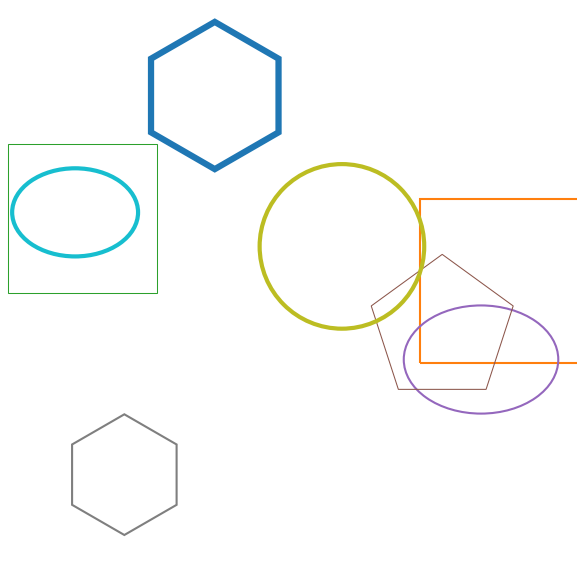[{"shape": "hexagon", "thickness": 3, "radius": 0.64, "center": [0.372, 0.834]}, {"shape": "square", "thickness": 1, "radius": 0.71, "center": [0.87, 0.513]}, {"shape": "square", "thickness": 0.5, "radius": 0.64, "center": [0.143, 0.621]}, {"shape": "oval", "thickness": 1, "radius": 0.67, "center": [0.833, 0.377]}, {"shape": "pentagon", "thickness": 0.5, "radius": 0.65, "center": [0.766, 0.429]}, {"shape": "hexagon", "thickness": 1, "radius": 0.52, "center": [0.215, 0.177]}, {"shape": "circle", "thickness": 2, "radius": 0.71, "center": [0.592, 0.572]}, {"shape": "oval", "thickness": 2, "radius": 0.55, "center": [0.13, 0.631]}]